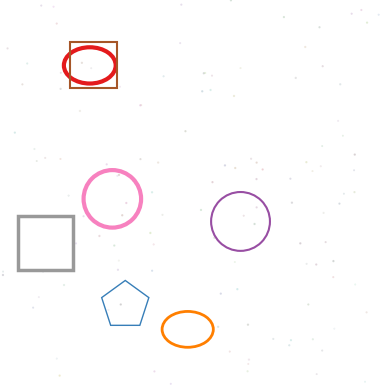[{"shape": "oval", "thickness": 3, "radius": 0.34, "center": [0.233, 0.83]}, {"shape": "pentagon", "thickness": 1, "radius": 0.32, "center": [0.325, 0.207]}, {"shape": "circle", "thickness": 1.5, "radius": 0.38, "center": [0.625, 0.425]}, {"shape": "oval", "thickness": 2, "radius": 0.33, "center": [0.488, 0.145]}, {"shape": "square", "thickness": 1.5, "radius": 0.3, "center": [0.243, 0.831]}, {"shape": "circle", "thickness": 3, "radius": 0.37, "center": [0.292, 0.483]}, {"shape": "square", "thickness": 2.5, "radius": 0.35, "center": [0.118, 0.369]}]